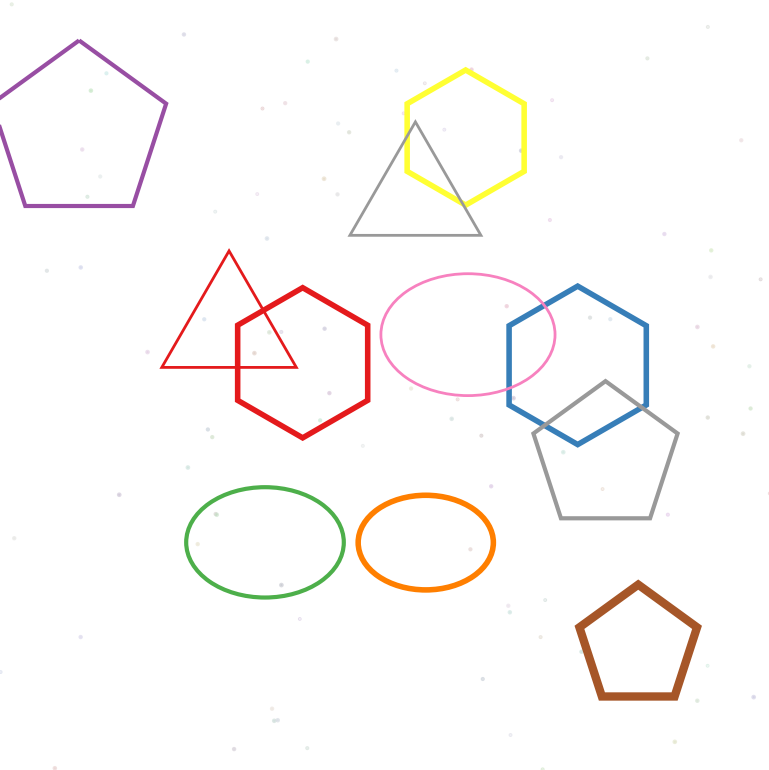[{"shape": "triangle", "thickness": 1, "radius": 0.5, "center": [0.297, 0.573]}, {"shape": "hexagon", "thickness": 2, "radius": 0.49, "center": [0.393, 0.529]}, {"shape": "hexagon", "thickness": 2, "radius": 0.51, "center": [0.75, 0.526]}, {"shape": "oval", "thickness": 1.5, "radius": 0.51, "center": [0.344, 0.296]}, {"shape": "pentagon", "thickness": 1.5, "radius": 0.59, "center": [0.103, 0.829]}, {"shape": "oval", "thickness": 2, "radius": 0.44, "center": [0.553, 0.295]}, {"shape": "hexagon", "thickness": 2, "radius": 0.44, "center": [0.605, 0.821]}, {"shape": "pentagon", "thickness": 3, "radius": 0.4, "center": [0.829, 0.16]}, {"shape": "oval", "thickness": 1, "radius": 0.57, "center": [0.608, 0.565]}, {"shape": "pentagon", "thickness": 1.5, "radius": 0.49, "center": [0.786, 0.407]}, {"shape": "triangle", "thickness": 1, "radius": 0.49, "center": [0.539, 0.743]}]